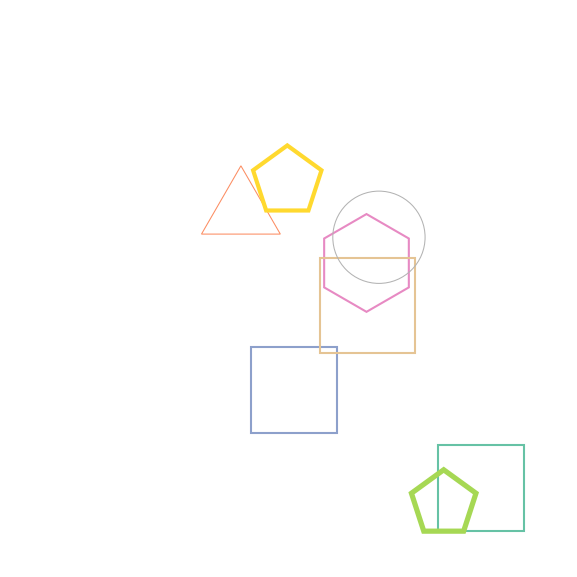[{"shape": "square", "thickness": 1, "radius": 0.38, "center": [0.833, 0.154]}, {"shape": "triangle", "thickness": 0.5, "radius": 0.39, "center": [0.417, 0.633]}, {"shape": "square", "thickness": 1, "radius": 0.37, "center": [0.51, 0.324]}, {"shape": "hexagon", "thickness": 1, "radius": 0.42, "center": [0.635, 0.544]}, {"shape": "pentagon", "thickness": 2.5, "radius": 0.29, "center": [0.768, 0.127]}, {"shape": "pentagon", "thickness": 2, "radius": 0.31, "center": [0.497, 0.685]}, {"shape": "square", "thickness": 1, "radius": 0.41, "center": [0.636, 0.47]}, {"shape": "circle", "thickness": 0.5, "radius": 0.4, "center": [0.656, 0.588]}]